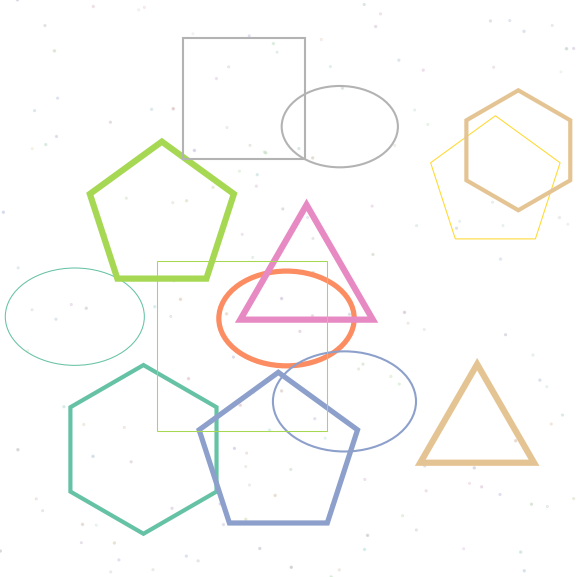[{"shape": "hexagon", "thickness": 2, "radius": 0.73, "center": [0.248, 0.221]}, {"shape": "oval", "thickness": 0.5, "radius": 0.6, "center": [0.13, 0.451]}, {"shape": "oval", "thickness": 2.5, "radius": 0.59, "center": [0.496, 0.448]}, {"shape": "pentagon", "thickness": 2.5, "radius": 0.72, "center": [0.482, 0.21]}, {"shape": "oval", "thickness": 1, "radius": 0.62, "center": [0.596, 0.304]}, {"shape": "triangle", "thickness": 3, "radius": 0.66, "center": [0.531, 0.512]}, {"shape": "pentagon", "thickness": 3, "radius": 0.66, "center": [0.28, 0.623]}, {"shape": "square", "thickness": 0.5, "radius": 0.74, "center": [0.419, 0.4]}, {"shape": "pentagon", "thickness": 0.5, "radius": 0.59, "center": [0.858, 0.681]}, {"shape": "hexagon", "thickness": 2, "radius": 0.52, "center": [0.898, 0.739]}, {"shape": "triangle", "thickness": 3, "radius": 0.57, "center": [0.826, 0.255]}, {"shape": "oval", "thickness": 1, "radius": 0.5, "center": [0.588, 0.78]}, {"shape": "square", "thickness": 1, "radius": 0.53, "center": [0.423, 0.829]}]